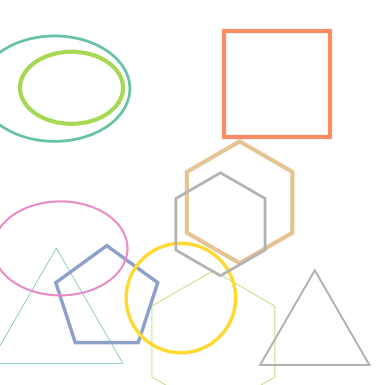[{"shape": "triangle", "thickness": 0.5, "radius": 1.0, "center": [0.146, 0.156]}, {"shape": "oval", "thickness": 2, "radius": 0.98, "center": [0.142, 0.77]}, {"shape": "square", "thickness": 3, "radius": 0.69, "center": [0.719, 0.782]}, {"shape": "pentagon", "thickness": 2.5, "radius": 0.7, "center": [0.277, 0.223]}, {"shape": "oval", "thickness": 1.5, "radius": 0.87, "center": [0.157, 0.355]}, {"shape": "oval", "thickness": 3, "radius": 0.67, "center": [0.186, 0.772]}, {"shape": "hexagon", "thickness": 0.5, "radius": 0.92, "center": [0.554, 0.113]}, {"shape": "circle", "thickness": 2.5, "radius": 0.71, "center": [0.47, 0.226]}, {"shape": "hexagon", "thickness": 3, "radius": 0.79, "center": [0.622, 0.475]}, {"shape": "hexagon", "thickness": 2, "radius": 0.67, "center": [0.573, 0.417]}, {"shape": "triangle", "thickness": 1.5, "radius": 0.82, "center": [0.818, 0.134]}]